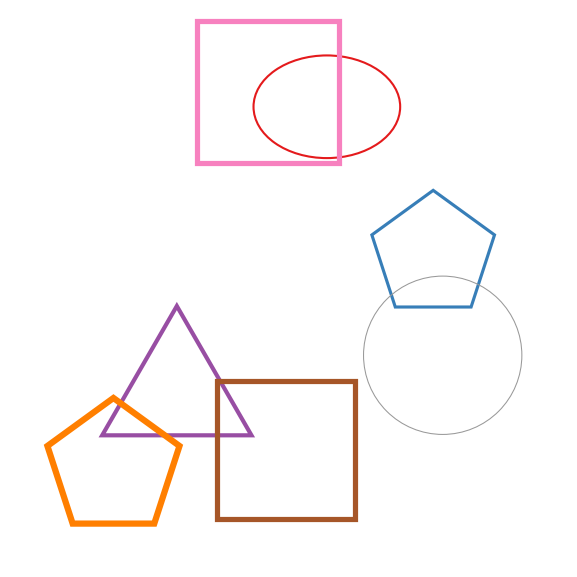[{"shape": "oval", "thickness": 1, "radius": 0.63, "center": [0.566, 0.814]}, {"shape": "pentagon", "thickness": 1.5, "radius": 0.56, "center": [0.75, 0.558]}, {"shape": "triangle", "thickness": 2, "radius": 0.75, "center": [0.306, 0.32]}, {"shape": "pentagon", "thickness": 3, "radius": 0.6, "center": [0.196, 0.19]}, {"shape": "square", "thickness": 2.5, "radius": 0.6, "center": [0.494, 0.22]}, {"shape": "square", "thickness": 2.5, "radius": 0.61, "center": [0.464, 0.84]}, {"shape": "circle", "thickness": 0.5, "radius": 0.69, "center": [0.767, 0.384]}]